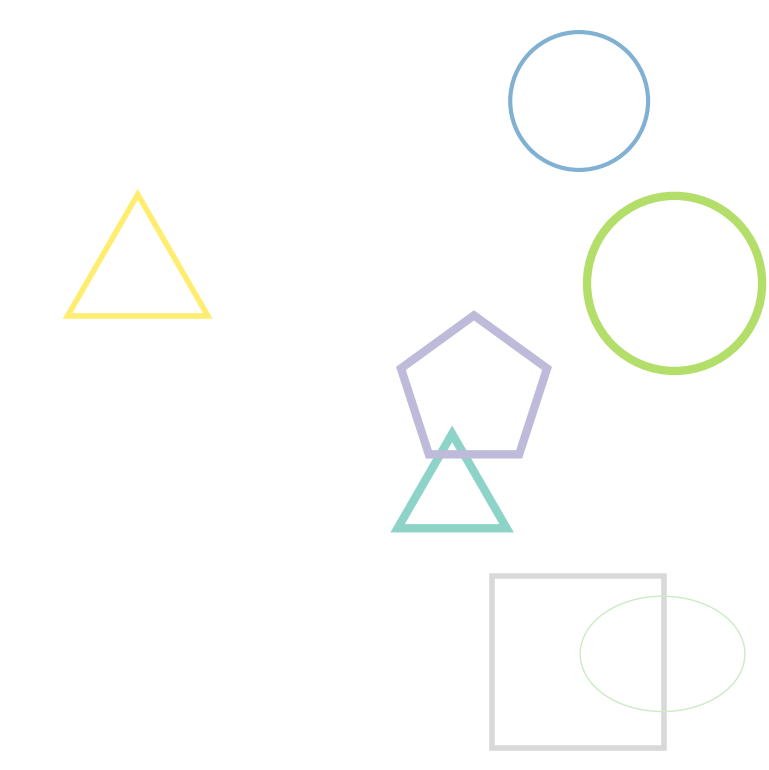[{"shape": "triangle", "thickness": 3, "radius": 0.41, "center": [0.587, 0.355]}, {"shape": "pentagon", "thickness": 3, "radius": 0.5, "center": [0.616, 0.491]}, {"shape": "circle", "thickness": 1.5, "radius": 0.45, "center": [0.752, 0.869]}, {"shape": "circle", "thickness": 3, "radius": 0.57, "center": [0.876, 0.632]}, {"shape": "square", "thickness": 2, "radius": 0.56, "center": [0.751, 0.14]}, {"shape": "oval", "thickness": 0.5, "radius": 0.53, "center": [0.86, 0.151]}, {"shape": "triangle", "thickness": 2, "radius": 0.53, "center": [0.179, 0.642]}]